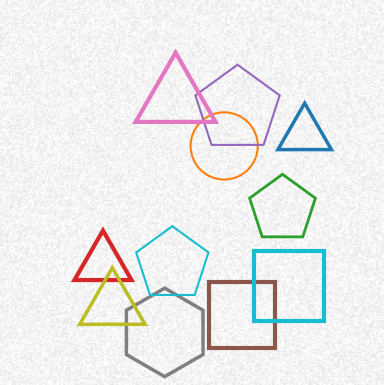[{"shape": "triangle", "thickness": 2.5, "radius": 0.4, "center": [0.791, 0.652]}, {"shape": "circle", "thickness": 1.5, "radius": 0.44, "center": [0.582, 0.621]}, {"shape": "pentagon", "thickness": 2, "radius": 0.45, "center": [0.734, 0.457]}, {"shape": "triangle", "thickness": 3, "radius": 0.43, "center": [0.267, 0.315]}, {"shape": "pentagon", "thickness": 1.5, "radius": 0.58, "center": [0.617, 0.717]}, {"shape": "square", "thickness": 3, "radius": 0.43, "center": [0.629, 0.181]}, {"shape": "triangle", "thickness": 3, "radius": 0.6, "center": [0.456, 0.743]}, {"shape": "hexagon", "thickness": 2.5, "radius": 0.57, "center": [0.428, 0.137]}, {"shape": "triangle", "thickness": 2.5, "radius": 0.49, "center": [0.292, 0.207]}, {"shape": "pentagon", "thickness": 1.5, "radius": 0.49, "center": [0.448, 0.314]}, {"shape": "square", "thickness": 3, "radius": 0.45, "center": [0.751, 0.258]}]